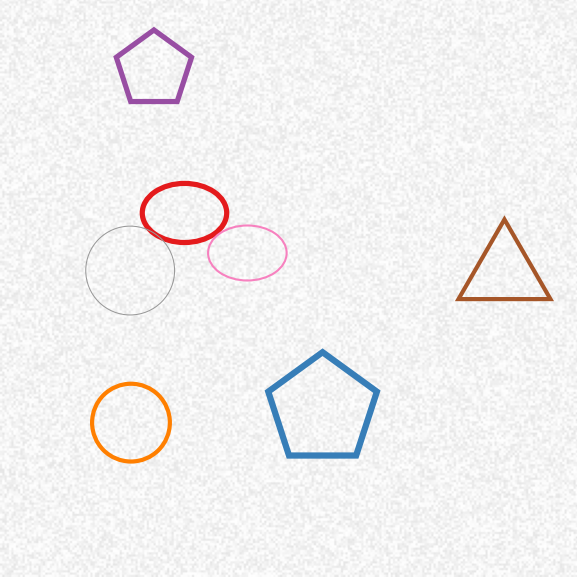[{"shape": "oval", "thickness": 2.5, "radius": 0.37, "center": [0.319, 0.63]}, {"shape": "pentagon", "thickness": 3, "radius": 0.49, "center": [0.559, 0.29]}, {"shape": "pentagon", "thickness": 2.5, "radius": 0.34, "center": [0.267, 0.879]}, {"shape": "circle", "thickness": 2, "radius": 0.34, "center": [0.227, 0.267]}, {"shape": "triangle", "thickness": 2, "radius": 0.46, "center": [0.874, 0.527]}, {"shape": "oval", "thickness": 1, "radius": 0.34, "center": [0.428, 0.561]}, {"shape": "circle", "thickness": 0.5, "radius": 0.38, "center": [0.225, 0.531]}]